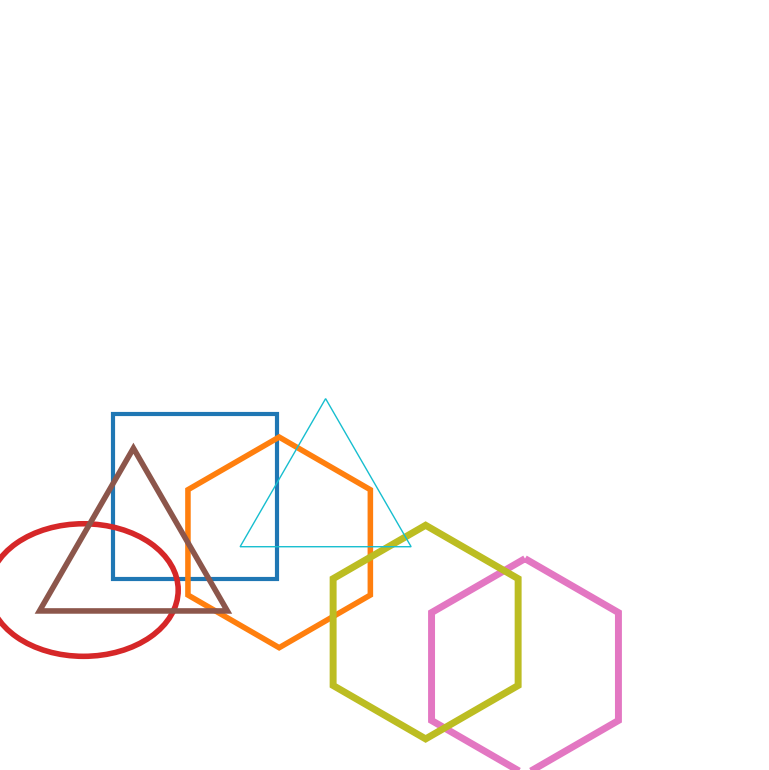[{"shape": "square", "thickness": 1.5, "radius": 0.53, "center": [0.253, 0.356]}, {"shape": "hexagon", "thickness": 2, "radius": 0.68, "center": [0.363, 0.296]}, {"shape": "oval", "thickness": 2, "radius": 0.61, "center": [0.108, 0.234]}, {"shape": "triangle", "thickness": 2, "radius": 0.7, "center": [0.173, 0.277]}, {"shape": "hexagon", "thickness": 2.5, "radius": 0.7, "center": [0.682, 0.134]}, {"shape": "hexagon", "thickness": 2.5, "radius": 0.69, "center": [0.553, 0.179]}, {"shape": "triangle", "thickness": 0.5, "radius": 0.64, "center": [0.423, 0.354]}]